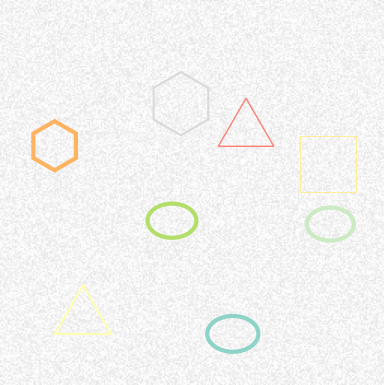[{"shape": "oval", "thickness": 3, "radius": 0.33, "center": [0.605, 0.133]}, {"shape": "triangle", "thickness": 1.5, "radius": 0.42, "center": [0.216, 0.175]}, {"shape": "triangle", "thickness": 1, "radius": 0.42, "center": [0.639, 0.662]}, {"shape": "hexagon", "thickness": 3, "radius": 0.32, "center": [0.142, 0.621]}, {"shape": "oval", "thickness": 3, "radius": 0.32, "center": [0.447, 0.427]}, {"shape": "hexagon", "thickness": 1.5, "radius": 0.41, "center": [0.47, 0.731]}, {"shape": "oval", "thickness": 3, "radius": 0.31, "center": [0.858, 0.418]}, {"shape": "square", "thickness": 0.5, "radius": 0.37, "center": [0.852, 0.574]}]